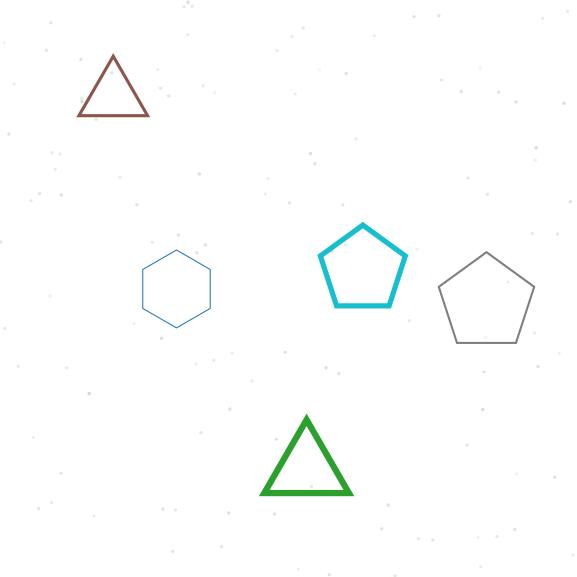[{"shape": "hexagon", "thickness": 0.5, "radius": 0.34, "center": [0.306, 0.499]}, {"shape": "triangle", "thickness": 3, "radius": 0.42, "center": [0.531, 0.188]}, {"shape": "triangle", "thickness": 1.5, "radius": 0.34, "center": [0.196, 0.833]}, {"shape": "pentagon", "thickness": 1, "radius": 0.43, "center": [0.842, 0.476]}, {"shape": "pentagon", "thickness": 2.5, "radius": 0.39, "center": [0.628, 0.532]}]